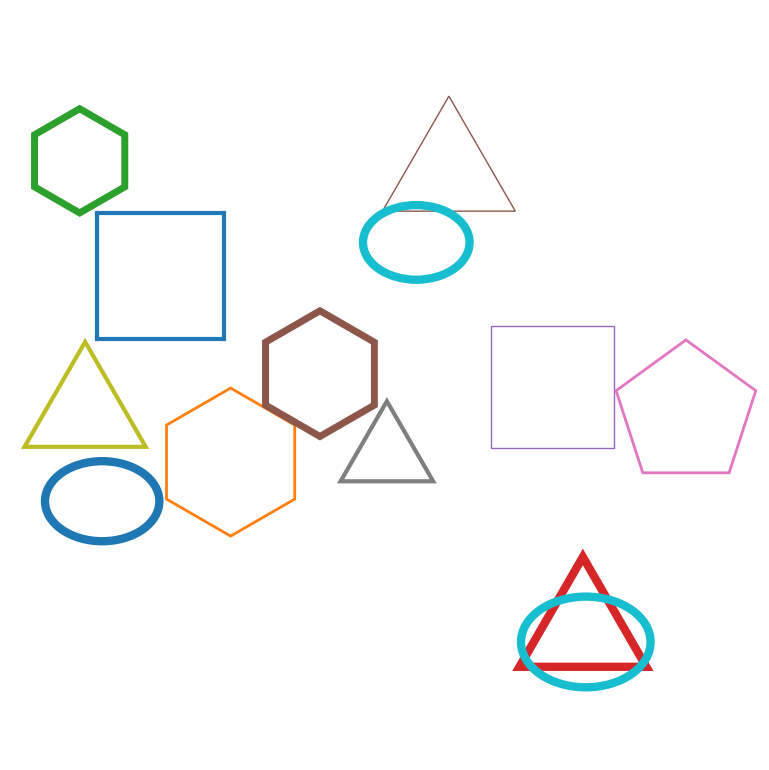[{"shape": "oval", "thickness": 3, "radius": 0.37, "center": [0.133, 0.349]}, {"shape": "square", "thickness": 1.5, "radius": 0.41, "center": [0.208, 0.642]}, {"shape": "hexagon", "thickness": 1, "radius": 0.48, "center": [0.3, 0.4]}, {"shape": "hexagon", "thickness": 2.5, "radius": 0.34, "center": [0.103, 0.791]}, {"shape": "triangle", "thickness": 3, "radius": 0.48, "center": [0.757, 0.182]}, {"shape": "square", "thickness": 0.5, "radius": 0.4, "center": [0.718, 0.498]}, {"shape": "hexagon", "thickness": 2.5, "radius": 0.41, "center": [0.416, 0.515]}, {"shape": "triangle", "thickness": 0.5, "radius": 0.5, "center": [0.583, 0.776]}, {"shape": "pentagon", "thickness": 1, "radius": 0.48, "center": [0.891, 0.463]}, {"shape": "triangle", "thickness": 1.5, "radius": 0.35, "center": [0.502, 0.41]}, {"shape": "triangle", "thickness": 1.5, "radius": 0.45, "center": [0.111, 0.465]}, {"shape": "oval", "thickness": 3, "radius": 0.35, "center": [0.541, 0.685]}, {"shape": "oval", "thickness": 3, "radius": 0.42, "center": [0.761, 0.166]}]